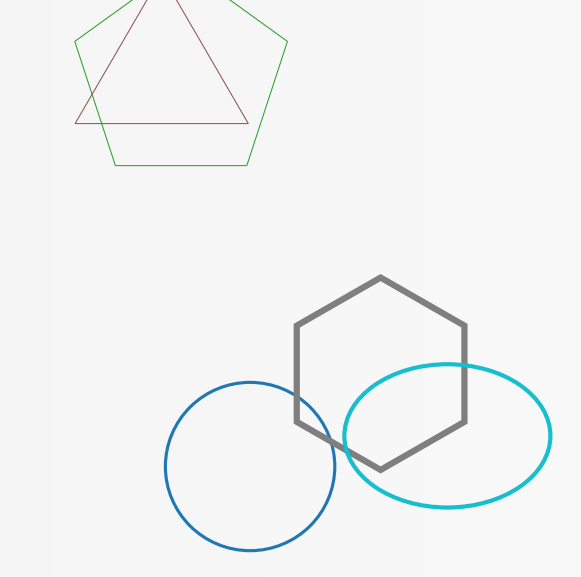[{"shape": "circle", "thickness": 1.5, "radius": 0.73, "center": [0.43, 0.191]}, {"shape": "pentagon", "thickness": 0.5, "radius": 0.96, "center": [0.312, 0.868]}, {"shape": "triangle", "thickness": 0.5, "radius": 0.86, "center": [0.278, 0.871]}, {"shape": "hexagon", "thickness": 3, "radius": 0.83, "center": [0.655, 0.352]}, {"shape": "oval", "thickness": 2, "radius": 0.89, "center": [0.77, 0.244]}]